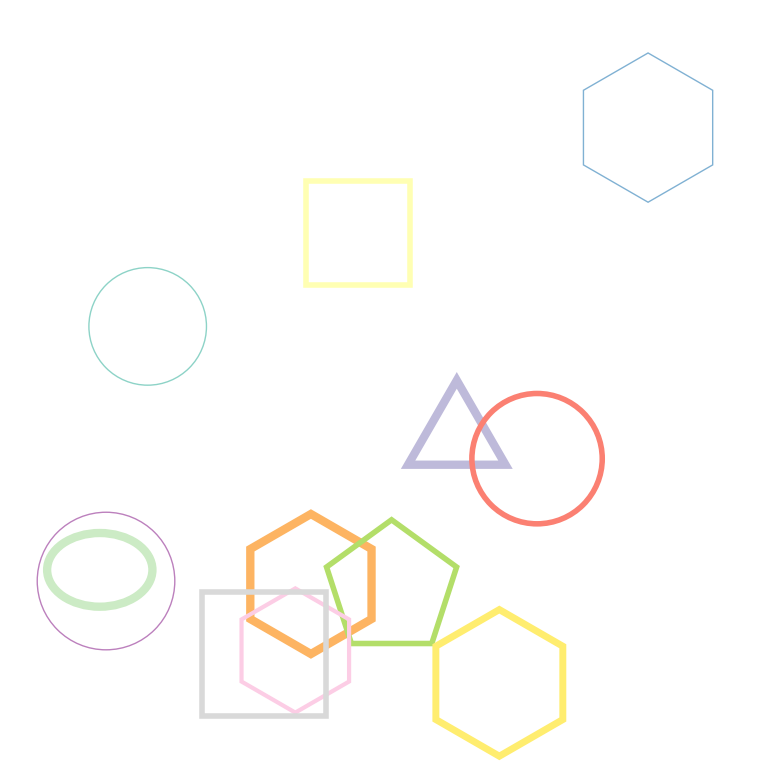[{"shape": "circle", "thickness": 0.5, "radius": 0.38, "center": [0.192, 0.576]}, {"shape": "square", "thickness": 2, "radius": 0.34, "center": [0.465, 0.698]}, {"shape": "triangle", "thickness": 3, "radius": 0.37, "center": [0.593, 0.433]}, {"shape": "circle", "thickness": 2, "radius": 0.42, "center": [0.697, 0.404]}, {"shape": "hexagon", "thickness": 0.5, "radius": 0.48, "center": [0.842, 0.834]}, {"shape": "hexagon", "thickness": 3, "radius": 0.45, "center": [0.404, 0.242]}, {"shape": "pentagon", "thickness": 2, "radius": 0.44, "center": [0.509, 0.236]}, {"shape": "hexagon", "thickness": 1.5, "radius": 0.4, "center": [0.384, 0.155]}, {"shape": "square", "thickness": 2, "radius": 0.4, "center": [0.343, 0.151]}, {"shape": "circle", "thickness": 0.5, "radius": 0.45, "center": [0.138, 0.245]}, {"shape": "oval", "thickness": 3, "radius": 0.34, "center": [0.13, 0.26]}, {"shape": "hexagon", "thickness": 2.5, "radius": 0.48, "center": [0.648, 0.113]}]